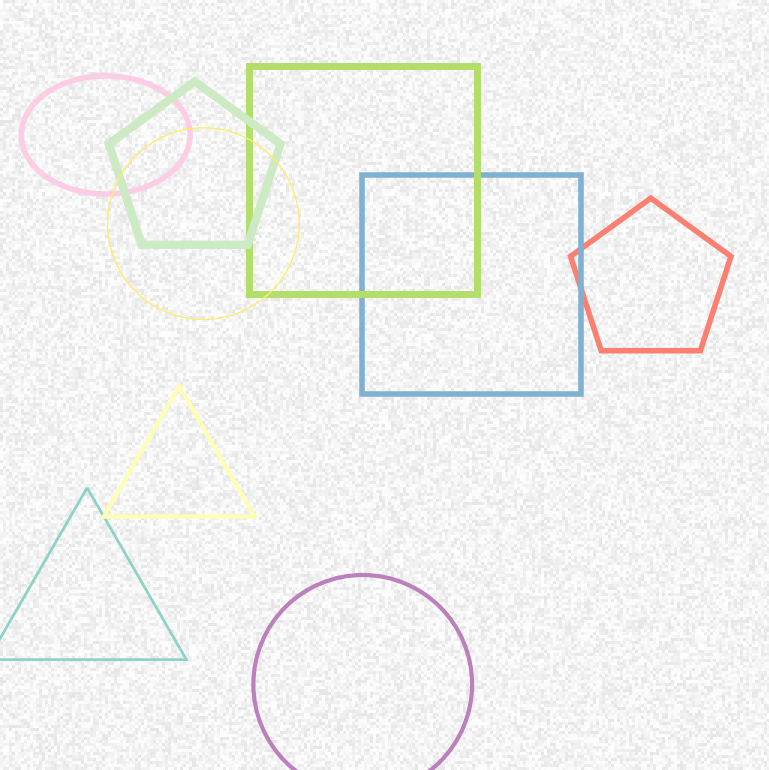[{"shape": "triangle", "thickness": 1, "radius": 0.74, "center": [0.113, 0.218]}, {"shape": "triangle", "thickness": 1.5, "radius": 0.57, "center": [0.233, 0.386]}, {"shape": "pentagon", "thickness": 2, "radius": 0.55, "center": [0.845, 0.633]}, {"shape": "square", "thickness": 2, "radius": 0.71, "center": [0.613, 0.63]}, {"shape": "square", "thickness": 2.5, "radius": 0.74, "center": [0.472, 0.767]}, {"shape": "oval", "thickness": 2, "radius": 0.55, "center": [0.137, 0.825]}, {"shape": "circle", "thickness": 1.5, "radius": 0.71, "center": [0.471, 0.111]}, {"shape": "pentagon", "thickness": 3, "radius": 0.59, "center": [0.253, 0.777]}, {"shape": "circle", "thickness": 0.5, "radius": 0.62, "center": [0.264, 0.709]}]